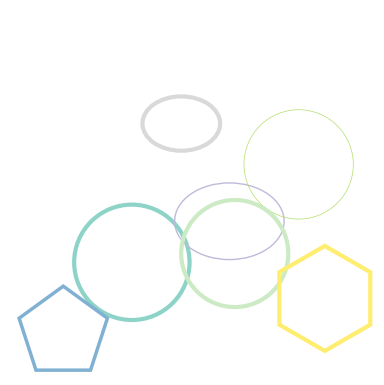[{"shape": "circle", "thickness": 3, "radius": 0.75, "center": [0.342, 0.319]}, {"shape": "oval", "thickness": 1, "radius": 0.71, "center": [0.596, 0.425]}, {"shape": "pentagon", "thickness": 2.5, "radius": 0.6, "center": [0.164, 0.136]}, {"shape": "circle", "thickness": 0.5, "radius": 0.71, "center": [0.776, 0.573]}, {"shape": "oval", "thickness": 3, "radius": 0.5, "center": [0.471, 0.679]}, {"shape": "circle", "thickness": 3, "radius": 0.7, "center": [0.61, 0.342]}, {"shape": "hexagon", "thickness": 3, "radius": 0.68, "center": [0.844, 0.225]}]